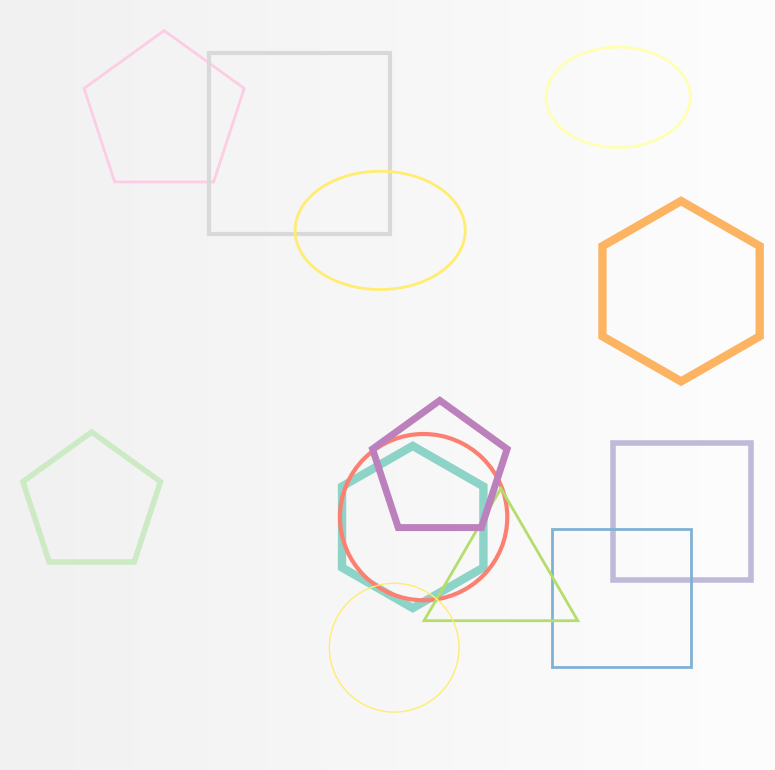[{"shape": "hexagon", "thickness": 3, "radius": 0.53, "center": [0.533, 0.316]}, {"shape": "oval", "thickness": 1, "radius": 0.47, "center": [0.798, 0.874]}, {"shape": "square", "thickness": 2, "radius": 0.44, "center": [0.88, 0.335]}, {"shape": "circle", "thickness": 1.5, "radius": 0.54, "center": [0.547, 0.328]}, {"shape": "square", "thickness": 1, "radius": 0.45, "center": [0.802, 0.223]}, {"shape": "hexagon", "thickness": 3, "radius": 0.59, "center": [0.879, 0.622]}, {"shape": "triangle", "thickness": 1, "radius": 0.57, "center": [0.646, 0.251]}, {"shape": "pentagon", "thickness": 1, "radius": 0.54, "center": [0.212, 0.852]}, {"shape": "square", "thickness": 1.5, "radius": 0.59, "center": [0.386, 0.814]}, {"shape": "pentagon", "thickness": 2.5, "radius": 0.46, "center": [0.568, 0.389]}, {"shape": "pentagon", "thickness": 2, "radius": 0.47, "center": [0.118, 0.346]}, {"shape": "oval", "thickness": 1, "radius": 0.55, "center": [0.491, 0.701]}, {"shape": "circle", "thickness": 0.5, "radius": 0.42, "center": [0.509, 0.159]}]